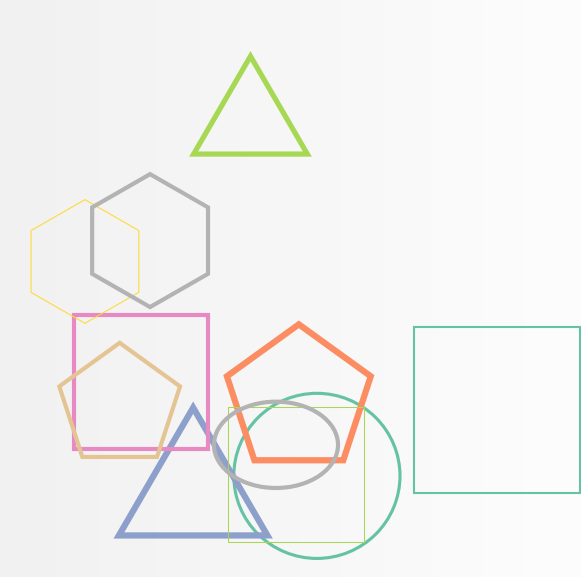[{"shape": "circle", "thickness": 1.5, "radius": 0.71, "center": [0.545, 0.175]}, {"shape": "square", "thickness": 1, "radius": 0.72, "center": [0.855, 0.29]}, {"shape": "pentagon", "thickness": 3, "radius": 0.65, "center": [0.514, 0.307]}, {"shape": "triangle", "thickness": 3, "radius": 0.74, "center": [0.332, 0.146]}, {"shape": "square", "thickness": 2, "radius": 0.58, "center": [0.242, 0.338]}, {"shape": "square", "thickness": 0.5, "radius": 0.59, "center": [0.509, 0.178]}, {"shape": "triangle", "thickness": 2.5, "radius": 0.56, "center": [0.431, 0.789]}, {"shape": "hexagon", "thickness": 0.5, "radius": 0.54, "center": [0.146, 0.546]}, {"shape": "pentagon", "thickness": 2, "radius": 0.55, "center": [0.206, 0.296]}, {"shape": "oval", "thickness": 2, "radius": 0.53, "center": [0.475, 0.229]}, {"shape": "hexagon", "thickness": 2, "radius": 0.58, "center": [0.258, 0.583]}]